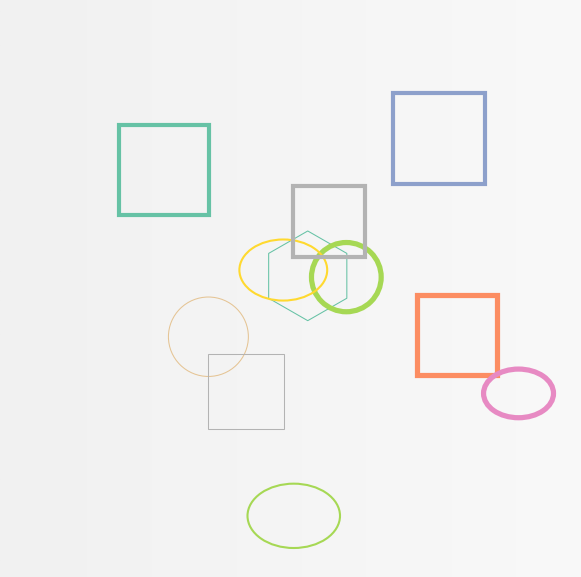[{"shape": "hexagon", "thickness": 0.5, "radius": 0.39, "center": [0.529, 0.522]}, {"shape": "square", "thickness": 2, "radius": 0.39, "center": [0.282, 0.705]}, {"shape": "square", "thickness": 2.5, "radius": 0.34, "center": [0.786, 0.419]}, {"shape": "square", "thickness": 2, "radius": 0.4, "center": [0.755, 0.759]}, {"shape": "oval", "thickness": 2.5, "radius": 0.3, "center": [0.892, 0.318]}, {"shape": "circle", "thickness": 2.5, "radius": 0.3, "center": [0.596, 0.519]}, {"shape": "oval", "thickness": 1, "radius": 0.4, "center": [0.505, 0.106]}, {"shape": "oval", "thickness": 1, "radius": 0.38, "center": [0.487, 0.532]}, {"shape": "circle", "thickness": 0.5, "radius": 0.34, "center": [0.359, 0.416]}, {"shape": "square", "thickness": 0.5, "radius": 0.33, "center": [0.424, 0.321]}, {"shape": "square", "thickness": 2, "radius": 0.31, "center": [0.566, 0.616]}]